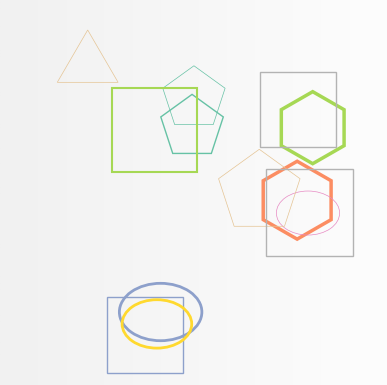[{"shape": "pentagon", "thickness": 1, "radius": 0.42, "center": [0.496, 0.67]}, {"shape": "pentagon", "thickness": 0.5, "radius": 0.42, "center": [0.5, 0.745]}, {"shape": "hexagon", "thickness": 2.5, "radius": 0.51, "center": [0.767, 0.48]}, {"shape": "oval", "thickness": 2, "radius": 0.53, "center": [0.414, 0.19]}, {"shape": "square", "thickness": 1, "radius": 0.49, "center": [0.374, 0.129]}, {"shape": "oval", "thickness": 0.5, "radius": 0.41, "center": [0.795, 0.447]}, {"shape": "hexagon", "thickness": 2.5, "radius": 0.47, "center": [0.807, 0.668]}, {"shape": "square", "thickness": 1.5, "radius": 0.55, "center": [0.399, 0.662]}, {"shape": "oval", "thickness": 2, "radius": 0.45, "center": [0.405, 0.159]}, {"shape": "triangle", "thickness": 0.5, "radius": 0.45, "center": [0.226, 0.831]}, {"shape": "pentagon", "thickness": 0.5, "radius": 0.55, "center": [0.669, 0.502]}, {"shape": "square", "thickness": 1, "radius": 0.49, "center": [0.769, 0.715]}, {"shape": "square", "thickness": 1, "radius": 0.56, "center": [0.799, 0.449]}]